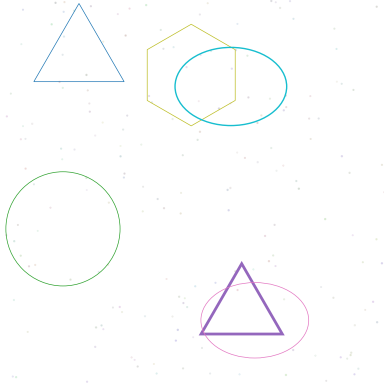[{"shape": "triangle", "thickness": 0.5, "radius": 0.68, "center": [0.205, 0.856]}, {"shape": "circle", "thickness": 0.5, "radius": 0.74, "center": [0.164, 0.406]}, {"shape": "triangle", "thickness": 2, "radius": 0.61, "center": [0.628, 0.193]}, {"shape": "oval", "thickness": 0.5, "radius": 0.7, "center": [0.662, 0.168]}, {"shape": "hexagon", "thickness": 0.5, "radius": 0.66, "center": [0.497, 0.805]}, {"shape": "oval", "thickness": 1, "radius": 0.72, "center": [0.6, 0.775]}]